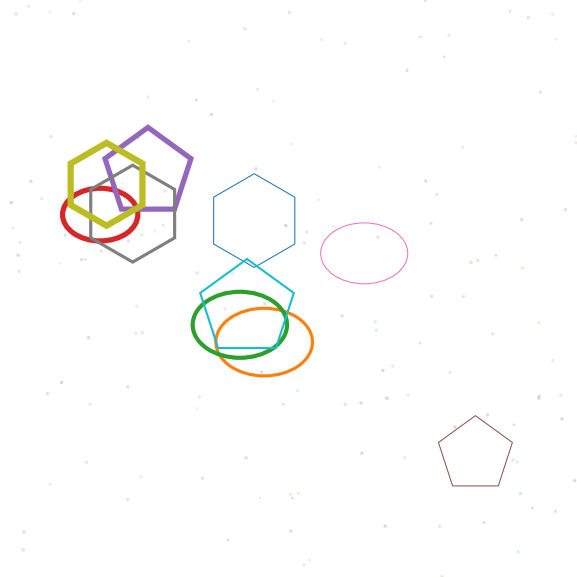[{"shape": "hexagon", "thickness": 0.5, "radius": 0.41, "center": [0.44, 0.617]}, {"shape": "oval", "thickness": 1.5, "radius": 0.42, "center": [0.457, 0.407]}, {"shape": "oval", "thickness": 2, "radius": 0.41, "center": [0.415, 0.437]}, {"shape": "oval", "thickness": 2.5, "radius": 0.33, "center": [0.173, 0.628]}, {"shape": "pentagon", "thickness": 2.5, "radius": 0.39, "center": [0.256, 0.7]}, {"shape": "pentagon", "thickness": 0.5, "radius": 0.34, "center": [0.823, 0.212]}, {"shape": "oval", "thickness": 0.5, "radius": 0.38, "center": [0.631, 0.56]}, {"shape": "hexagon", "thickness": 1.5, "radius": 0.42, "center": [0.23, 0.629]}, {"shape": "hexagon", "thickness": 3, "radius": 0.36, "center": [0.185, 0.68]}, {"shape": "pentagon", "thickness": 1, "radius": 0.43, "center": [0.428, 0.465]}]